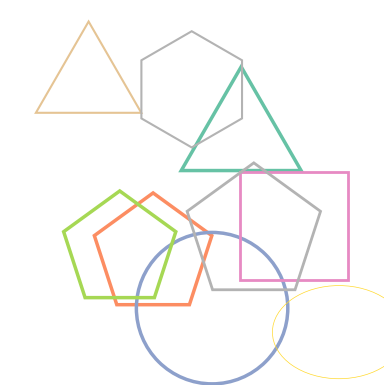[{"shape": "triangle", "thickness": 2.5, "radius": 0.9, "center": [0.626, 0.647]}, {"shape": "pentagon", "thickness": 2.5, "radius": 0.8, "center": [0.398, 0.338]}, {"shape": "circle", "thickness": 2.5, "radius": 0.98, "center": [0.551, 0.2]}, {"shape": "square", "thickness": 2, "radius": 0.7, "center": [0.765, 0.413]}, {"shape": "pentagon", "thickness": 2.5, "radius": 0.77, "center": [0.311, 0.351]}, {"shape": "oval", "thickness": 0.5, "radius": 0.86, "center": [0.88, 0.137]}, {"shape": "triangle", "thickness": 1.5, "radius": 0.79, "center": [0.23, 0.786]}, {"shape": "pentagon", "thickness": 2, "radius": 0.91, "center": [0.659, 0.395]}, {"shape": "hexagon", "thickness": 1.5, "radius": 0.75, "center": [0.498, 0.768]}]